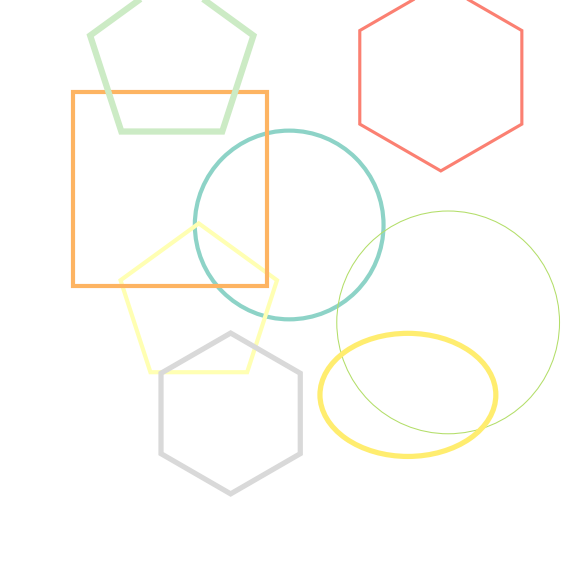[{"shape": "circle", "thickness": 2, "radius": 0.82, "center": [0.501, 0.61]}, {"shape": "pentagon", "thickness": 2, "radius": 0.71, "center": [0.344, 0.47]}, {"shape": "hexagon", "thickness": 1.5, "radius": 0.81, "center": [0.763, 0.865]}, {"shape": "square", "thickness": 2, "radius": 0.84, "center": [0.294, 0.672]}, {"shape": "circle", "thickness": 0.5, "radius": 0.96, "center": [0.776, 0.441]}, {"shape": "hexagon", "thickness": 2.5, "radius": 0.7, "center": [0.399, 0.283]}, {"shape": "pentagon", "thickness": 3, "radius": 0.74, "center": [0.297, 0.892]}, {"shape": "oval", "thickness": 2.5, "radius": 0.76, "center": [0.706, 0.315]}]